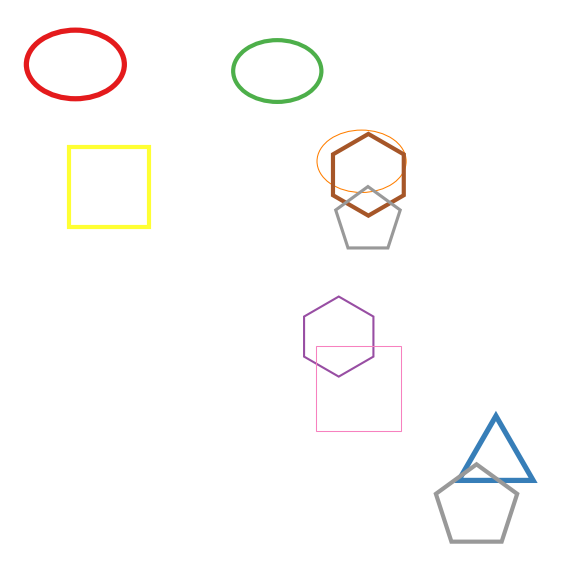[{"shape": "oval", "thickness": 2.5, "radius": 0.42, "center": [0.13, 0.888]}, {"shape": "triangle", "thickness": 2.5, "radius": 0.37, "center": [0.859, 0.204]}, {"shape": "oval", "thickness": 2, "radius": 0.38, "center": [0.48, 0.876]}, {"shape": "hexagon", "thickness": 1, "radius": 0.35, "center": [0.587, 0.416]}, {"shape": "oval", "thickness": 0.5, "radius": 0.39, "center": [0.626, 0.72]}, {"shape": "square", "thickness": 2, "radius": 0.35, "center": [0.188, 0.675]}, {"shape": "hexagon", "thickness": 2, "radius": 0.35, "center": [0.638, 0.696]}, {"shape": "square", "thickness": 0.5, "radius": 0.37, "center": [0.621, 0.327]}, {"shape": "pentagon", "thickness": 2, "radius": 0.37, "center": [0.825, 0.121]}, {"shape": "pentagon", "thickness": 1.5, "radius": 0.29, "center": [0.637, 0.617]}]